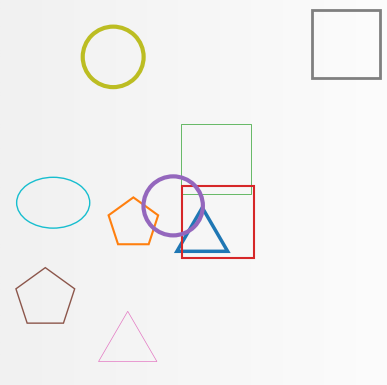[{"shape": "triangle", "thickness": 2.5, "radius": 0.38, "center": [0.522, 0.385]}, {"shape": "pentagon", "thickness": 1.5, "radius": 0.34, "center": [0.344, 0.42]}, {"shape": "square", "thickness": 0.5, "radius": 0.45, "center": [0.556, 0.587]}, {"shape": "square", "thickness": 1.5, "radius": 0.47, "center": [0.562, 0.423]}, {"shape": "circle", "thickness": 3, "radius": 0.38, "center": [0.447, 0.465]}, {"shape": "pentagon", "thickness": 1, "radius": 0.4, "center": [0.117, 0.225]}, {"shape": "triangle", "thickness": 0.5, "radius": 0.44, "center": [0.33, 0.104]}, {"shape": "square", "thickness": 2, "radius": 0.44, "center": [0.893, 0.885]}, {"shape": "circle", "thickness": 3, "radius": 0.39, "center": [0.292, 0.852]}, {"shape": "oval", "thickness": 1, "radius": 0.47, "center": [0.137, 0.473]}]